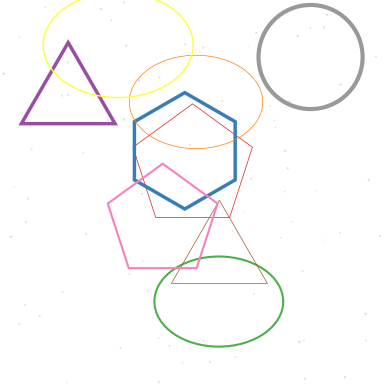[{"shape": "pentagon", "thickness": 0.5, "radius": 0.82, "center": [0.5, 0.567]}, {"shape": "hexagon", "thickness": 2.5, "radius": 0.76, "center": [0.48, 0.608]}, {"shape": "oval", "thickness": 1.5, "radius": 0.84, "center": [0.568, 0.217]}, {"shape": "triangle", "thickness": 2.5, "radius": 0.7, "center": [0.177, 0.749]}, {"shape": "oval", "thickness": 0.5, "radius": 0.87, "center": [0.509, 0.735]}, {"shape": "oval", "thickness": 1, "radius": 0.97, "center": [0.307, 0.883]}, {"shape": "triangle", "thickness": 0.5, "radius": 0.72, "center": [0.57, 0.336]}, {"shape": "pentagon", "thickness": 1.5, "radius": 0.75, "center": [0.423, 0.425]}, {"shape": "circle", "thickness": 3, "radius": 0.68, "center": [0.807, 0.852]}]